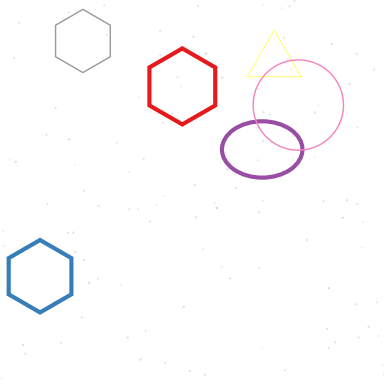[{"shape": "hexagon", "thickness": 3, "radius": 0.49, "center": [0.474, 0.776]}, {"shape": "hexagon", "thickness": 3, "radius": 0.47, "center": [0.104, 0.283]}, {"shape": "oval", "thickness": 3, "radius": 0.52, "center": [0.681, 0.612]}, {"shape": "triangle", "thickness": 0.5, "radius": 0.4, "center": [0.712, 0.841]}, {"shape": "circle", "thickness": 1, "radius": 0.59, "center": [0.775, 0.727]}, {"shape": "hexagon", "thickness": 1, "radius": 0.41, "center": [0.215, 0.894]}]